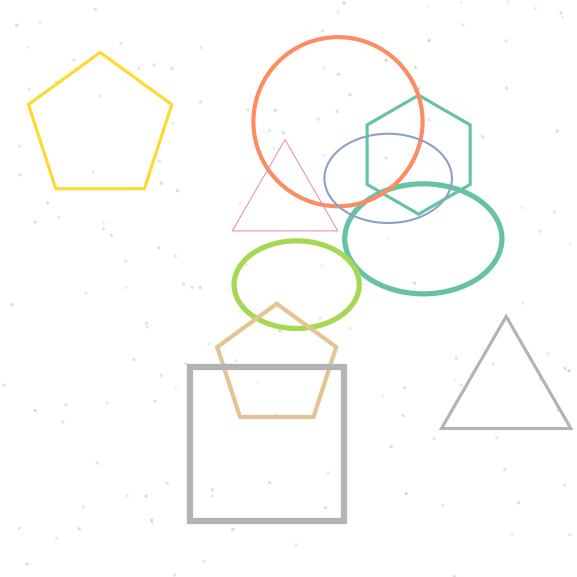[{"shape": "oval", "thickness": 2.5, "radius": 0.68, "center": [0.733, 0.586]}, {"shape": "hexagon", "thickness": 1.5, "radius": 0.52, "center": [0.725, 0.731]}, {"shape": "circle", "thickness": 2, "radius": 0.73, "center": [0.585, 0.788]}, {"shape": "oval", "thickness": 1, "radius": 0.55, "center": [0.672, 0.69]}, {"shape": "triangle", "thickness": 0.5, "radius": 0.53, "center": [0.494, 0.652]}, {"shape": "oval", "thickness": 2.5, "radius": 0.54, "center": [0.514, 0.506]}, {"shape": "pentagon", "thickness": 1.5, "radius": 0.65, "center": [0.173, 0.778]}, {"shape": "pentagon", "thickness": 2, "radius": 0.54, "center": [0.479, 0.365]}, {"shape": "square", "thickness": 3, "radius": 0.67, "center": [0.463, 0.231]}, {"shape": "triangle", "thickness": 1.5, "radius": 0.65, "center": [0.876, 0.322]}]